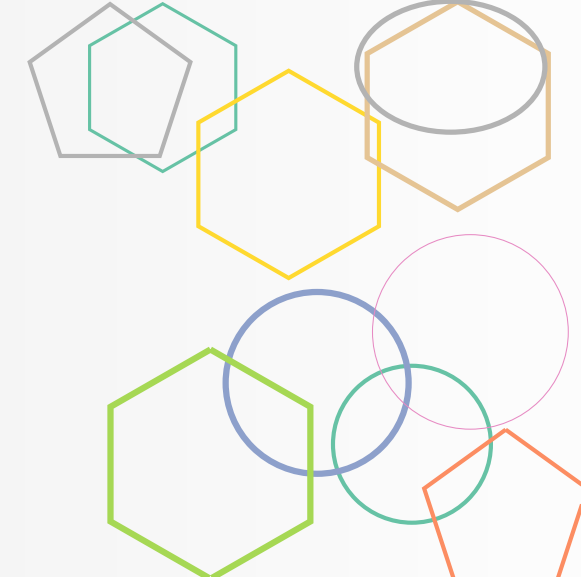[{"shape": "circle", "thickness": 2, "radius": 0.68, "center": [0.709, 0.23]}, {"shape": "hexagon", "thickness": 1.5, "radius": 0.73, "center": [0.28, 0.847]}, {"shape": "pentagon", "thickness": 2, "radius": 0.74, "center": [0.87, 0.108]}, {"shape": "circle", "thickness": 3, "radius": 0.79, "center": [0.546, 0.336]}, {"shape": "circle", "thickness": 0.5, "radius": 0.84, "center": [0.809, 0.424]}, {"shape": "hexagon", "thickness": 3, "radius": 0.99, "center": [0.362, 0.195]}, {"shape": "hexagon", "thickness": 2, "radius": 0.9, "center": [0.497, 0.697]}, {"shape": "hexagon", "thickness": 2.5, "radius": 0.9, "center": [0.787, 0.816]}, {"shape": "pentagon", "thickness": 2, "radius": 0.73, "center": [0.189, 0.847]}, {"shape": "oval", "thickness": 2.5, "radius": 0.81, "center": [0.776, 0.884]}]